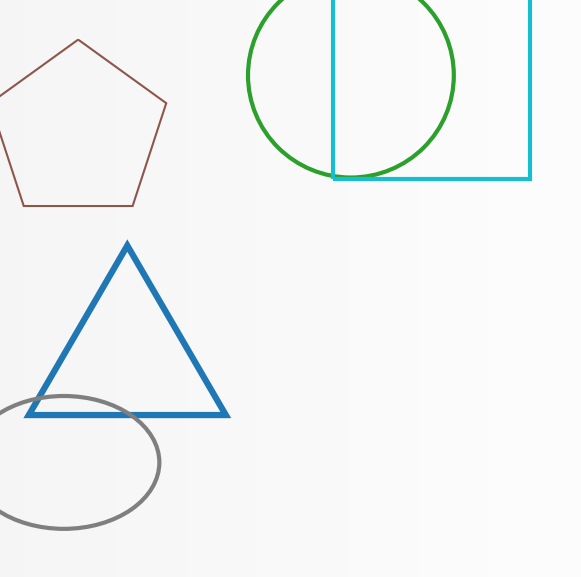[{"shape": "triangle", "thickness": 3, "radius": 0.98, "center": [0.219, 0.378]}, {"shape": "circle", "thickness": 2, "radius": 0.89, "center": [0.604, 0.869]}, {"shape": "pentagon", "thickness": 1, "radius": 0.8, "center": [0.135, 0.771]}, {"shape": "oval", "thickness": 2, "radius": 0.82, "center": [0.11, 0.198]}, {"shape": "square", "thickness": 2, "radius": 0.85, "center": [0.743, 0.859]}]